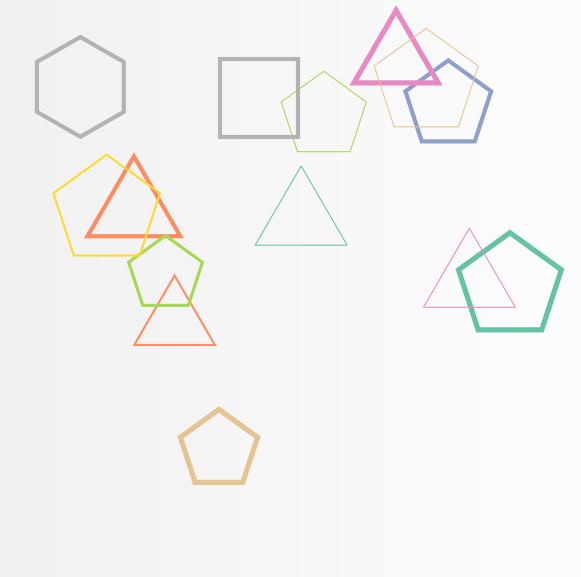[{"shape": "triangle", "thickness": 0.5, "radius": 0.46, "center": [0.518, 0.62]}, {"shape": "pentagon", "thickness": 2.5, "radius": 0.46, "center": [0.877, 0.503]}, {"shape": "triangle", "thickness": 2, "radius": 0.46, "center": [0.23, 0.636]}, {"shape": "triangle", "thickness": 1, "radius": 0.4, "center": [0.3, 0.442]}, {"shape": "pentagon", "thickness": 2, "radius": 0.39, "center": [0.771, 0.817]}, {"shape": "triangle", "thickness": 0.5, "radius": 0.46, "center": [0.808, 0.513]}, {"shape": "triangle", "thickness": 2.5, "radius": 0.42, "center": [0.681, 0.897]}, {"shape": "pentagon", "thickness": 0.5, "radius": 0.39, "center": [0.557, 0.799]}, {"shape": "pentagon", "thickness": 1.5, "radius": 0.33, "center": [0.285, 0.524]}, {"shape": "pentagon", "thickness": 1, "radius": 0.48, "center": [0.184, 0.635]}, {"shape": "pentagon", "thickness": 0.5, "radius": 0.47, "center": [0.733, 0.856]}, {"shape": "pentagon", "thickness": 2.5, "radius": 0.35, "center": [0.377, 0.22]}, {"shape": "hexagon", "thickness": 2, "radius": 0.43, "center": [0.138, 0.849]}, {"shape": "square", "thickness": 2, "radius": 0.34, "center": [0.445, 0.83]}]